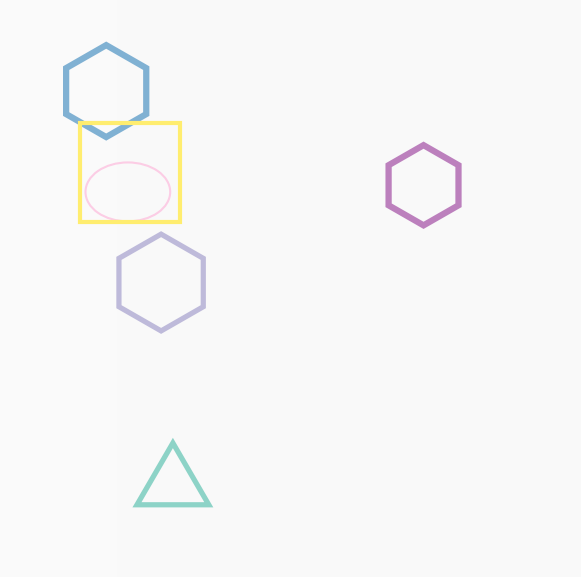[{"shape": "triangle", "thickness": 2.5, "radius": 0.36, "center": [0.297, 0.161]}, {"shape": "hexagon", "thickness": 2.5, "radius": 0.42, "center": [0.277, 0.51]}, {"shape": "hexagon", "thickness": 3, "radius": 0.4, "center": [0.183, 0.841]}, {"shape": "oval", "thickness": 1, "radius": 0.36, "center": [0.22, 0.667]}, {"shape": "hexagon", "thickness": 3, "radius": 0.35, "center": [0.729, 0.678]}, {"shape": "square", "thickness": 2, "radius": 0.43, "center": [0.223, 0.7]}]